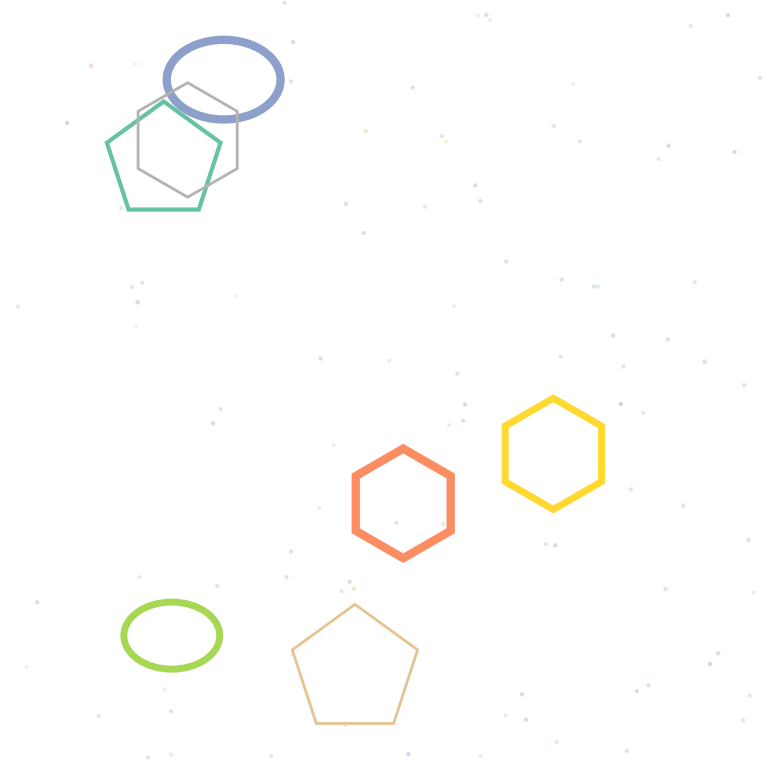[{"shape": "pentagon", "thickness": 1.5, "radius": 0.39, "center": [0.213, 0.791]}, {"shape": "hexagon", "thickness": 3, "radius": 0.36, "center": [0.524, 0.346]}, {"shape": "oval", "thickness": 3, "radius": 0.37, "center": [0.29, 0.897]}, {"shape": "oval", "thickness": 2.5, "radius": 0.31, "center": [0.223, 0.175]}, {"shape": "hexagon", "thickness": 2.5, "radius": 0.36, "center": [0.719, 0.411]}, {"shape": "pentagon", "thickness": 1, "radius": 0.43, "center": [0.461, 0.13]}, {"shape": "hexagon", "thickness": 1, "radius": 0.37, "center": [0.244, 0.818]}]